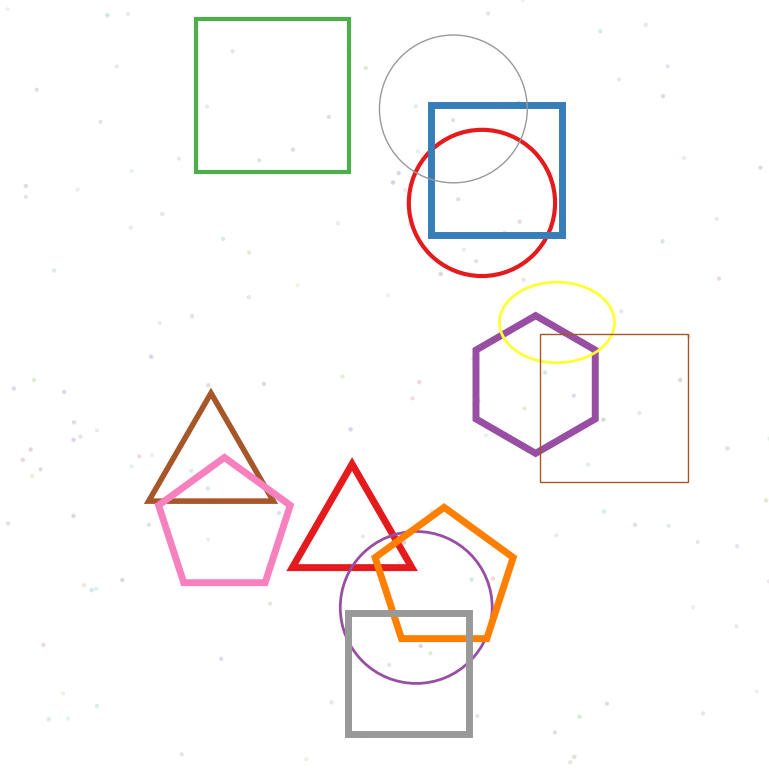[{"shape": "triangle", "thickness": 2.5, "radius": 0.45, "center": [0.457, 0.308]}, {"shape": "circle", "thickness": 1.5, "radius": 0.47, "center": [0.626, 0.736]}, {"shape": "square", "thickness": 2.5, "radius": 0.42, "center": [0.644, 0.779]}, {"shape": "square", "thickness": 1.5, "radius": 0.5, "center": [0.353, 0.876]}, {"shape": "circle", "thickness": 1, "radius": 0.49, "center": [0.541, 0.211]}, {"shape": "hexagon", "thickness": 2.5, "radius": 0.45, "center": [0.696, 0.501]}, {"shape": "pentagon", "thickness": 2.5, "radius": 0.47, "center": [0.577, 0.247]}, {"shape": "oval", "thickness": 1, "radius": 0.37, "center": [0.723, 0.581]}, {"shape": "triangle", "thickness": 2, "radius": 0.47, "center": [0.274, 0.396]}, {"shape": "square", "thickness": 0.5, "radius": 0.48, "center": [0.797, 0.47]}, {"shape": "pentagon", "thickness": 2.5, "radius": 0.45, "center": [0.291, 0.316]}, {"shape": "circle", "thickness": 0.5, "radius": 0.48, "center": [0.589, 0.859]}, {"shape": "square", "thickness": 2.5, "radius": 0.39, "center": [0.531, 0.126]}]